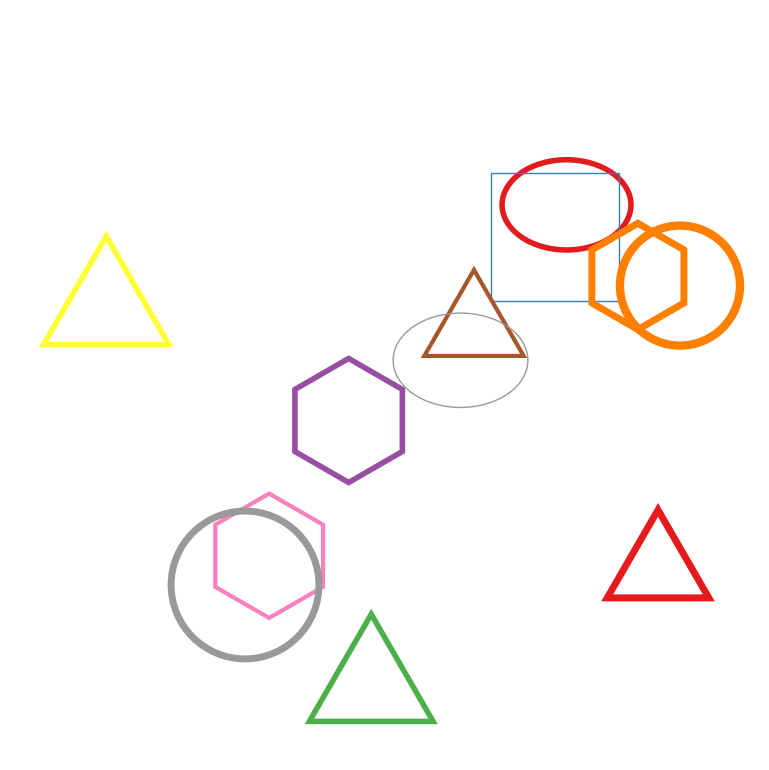[{"shape": "oval", "thickness": 2, "radius": 0.42, "center": [0.736, 0.734]}, {"shape": "triangle", "thickness": 2.5, "radius": 0.38, "center": [0.855, 0.262]}, {"shape": "square", "thickness": 0.5, "radius": 0.42, "center": [0.721, 0.692]}, {"shape": "triangle", "thickness": 2, "radius": 0.46, "center": [0.482, 0.109]}, {"shape": "hexagon", "thickness": 2, "radius": 0.4, "center": [0.453, 0.454]}, {"shape": "circle", "thickness": 3, "radius": 0.39, "center": [0.883, 0.629]}, {"shape": "hexagon", "thickness": 2.5, "radius": 0.35, "center": [0.828, 0.641]}, {"shape": "triangle", "thickness": 2, "radius": 0.47, "center": [0.138, 0.599]}, {"shape": "triangle", "thickness": 1.5, "radius": 0.37, "center": [0.616, 0.575]}, {"shape": "hexagon", "thickness": 1.5, "radius": 0.4, "center": [0.35, 0.278]}, {"shape": "circle", "thickness": 2.5, "radius": 0.48, "center": [0.318, 0.24]}, {"shape": "oval", "thickness": 0.5, "radius": 0.44, "center": [0.598, 0.532]}]